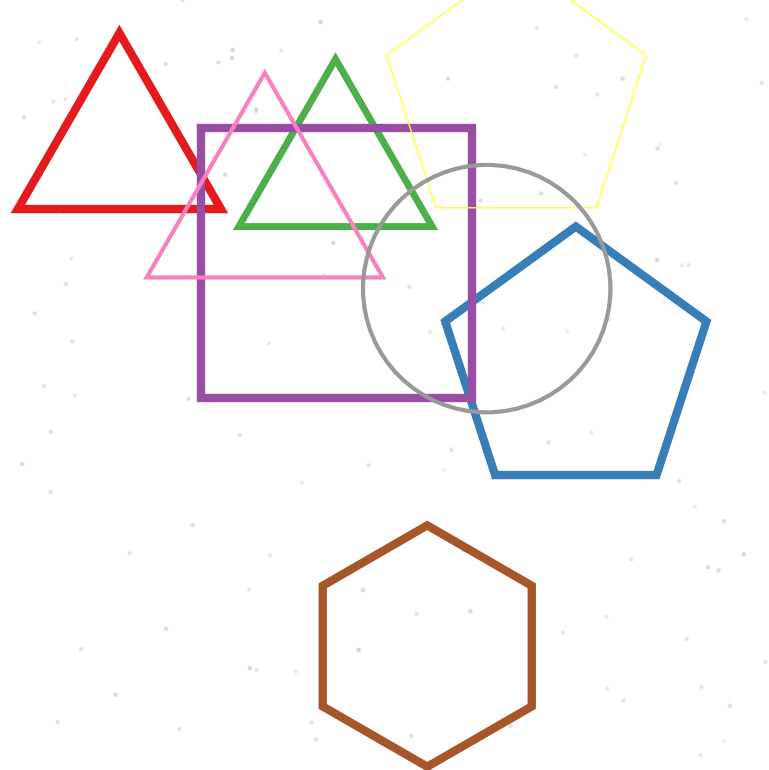[{"shape": "triangle", "thickness": 3, "radius": 0.76, "center": [0.155, 0.805]}, {"shape": "pentagon", "thickness": 3, "radius": 0.89, "center": [0.748, 0.527]}, {"shape": "triangle", "thickness": 2.5, "radius": 0.73, "center": [0.436, 0.778]}, {"shape": "square", "thickness": 3, "radius": 0.88, "center": [0.437, 0.658]}, {"shape": "pentagon", "thickness": 0.5, "radius": 0.89, "center": [0.671, 0.874]}, {"shape": "hexagon", "thickness": 3, "radius": 0.78, "center": [0.555, 0.161]}, {"shape": "triangle", "thickness": 1.5, "radius": 0.89, "center": [0.344, 0.728]}, {"shape": "circle", "thickness": 1.5, "radius": 0.8, "center": [0.632, 0.625]}]